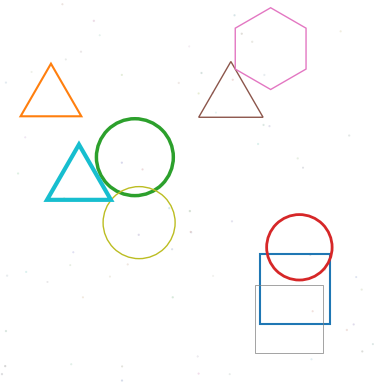[{"shape": "square", "thickness": 1.5, "radius": 0.45, "center": [0.767, 0.249]}, {"shape": "triangle", "thickness": 1.5, "radius": 0.46, "center": [0.132, 0.743]}, {"shape": "circle", "thickness": 2.5, "radius": 0.5, "center": [0.35, 0.592]}, {"shape": "circle", "thickness": 2, "radius": 0.43, "center": [0.778, 0.358]}, {"shape": "triangle", "thickness": 1, "radius": 0.48, "center": [0.6, 0.744]}, {"shape": "hexagon", "thickness": 1, "radius": 0.53, "center": [0.703, 0.874]}, {"shape": "square", "thickness": 0.5, "radius": 0.44, "center": [0.75, 0.172]}, {"shape": "circle", "thickness": 1, "radius": 0.47, "center": [0.361, 0.422]}, {"shape": "triangle", "thickness": 3, "radius": 0.48, "center": [0.205, 0.529]}]